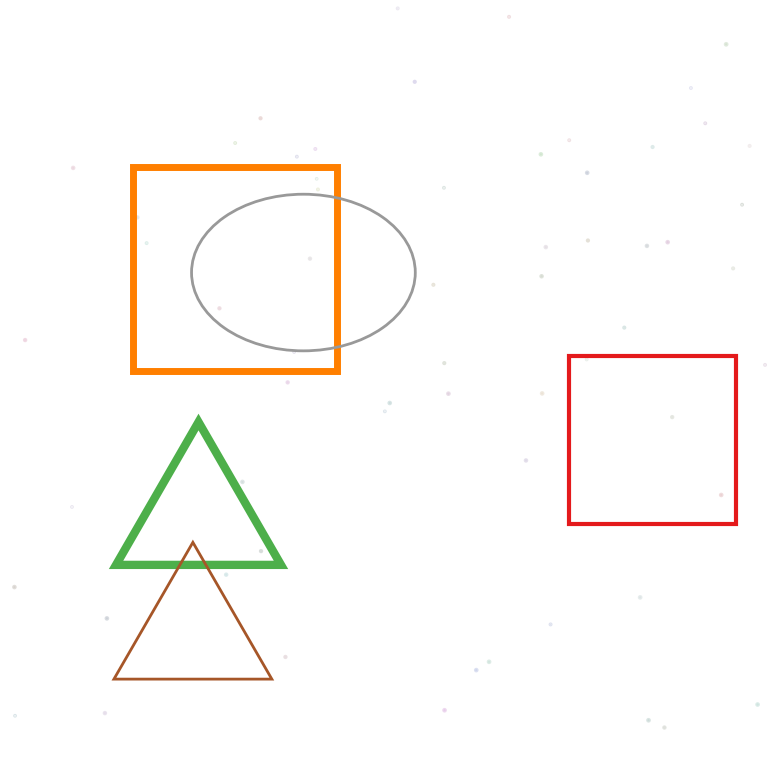[{"shape": "square", "thickness": 1.5, "radius": 0.54, "center": [0.848, 0.429]}, {"shape": "triangle", "thickness": 3, "radius": 0.62, "center": [0.258, 0.328]}, {"shape": "square", "thickness": 2.5, "radius": 0.66, "center": [0.306, 0.651]}, {"shape": "triangle", "thickness": 1, "radius": 0.59, "center": [0.25, 0.177]}, {"shape": "oval", "thickness": 1, "radius": 0.73, "center": [0.394, 0.646]}]